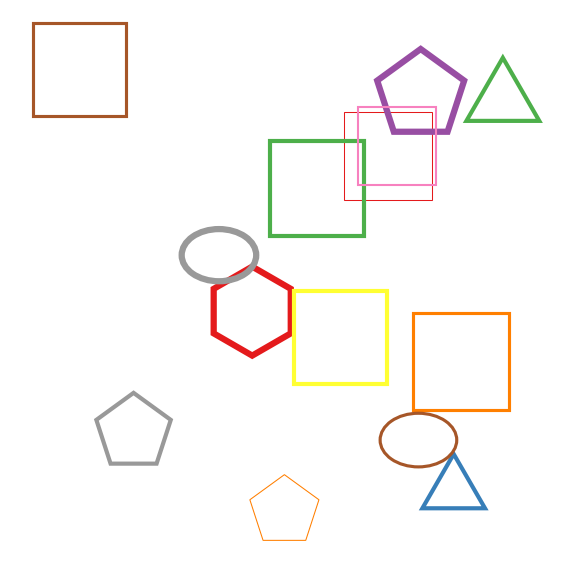[{"shape": "hexagon", "thickness": 3, "radius": 0.39, "center": [0.437, 0.46]}, {"shape": "square", "thickness": 0.5, "radius": 0.38, "center": [0.672, 0.729]}, {"shape": "triangle", "thickness": 2, "radius": 0.31, "center": [0.786, 0.15]}, {"shape": "square", "thickness": 2, "radius": 0.41, "center": [0.549, 0.673]}, {"shape": "triangle", "thickness": 2, "radius": 0.36, "center": [0.871, 0.826]}, {"shape": "pentagon", "thickness": 3, "radius": 0.4, "center": [0.728, 0.835]}, {"shape": "pentagon", "thickness": 0.5, "radius": 0.31, "center": [0.492, 0.114]}, {"shape": "square", "thickness": 1.5, "radius": 0.42, "center": [0.798, 0.373]}, {"shape": "square", "thickness": 2, "radius": 0.4, "center": [0.59, 0.415]}, {"shape": "square", "thickness": 1.5, "radius": 0.4, "center": [0.138, 0.879]}, {"shape": "oval", "thickness": 1.5, "radius": 0.33, "center": [0.725, 0.237]}, {"shape": "square", "thickness": 1, "radius": 0.34, "center": [0.688, 0.747]}, {"shape": "oval", "thickness": 3, "radius": 0.32, "center": [0.379, 0.557]}, {"shape": "pentagon", "thickness": 2, "radius": 0.34, "center": [0.231, 0.251]}]